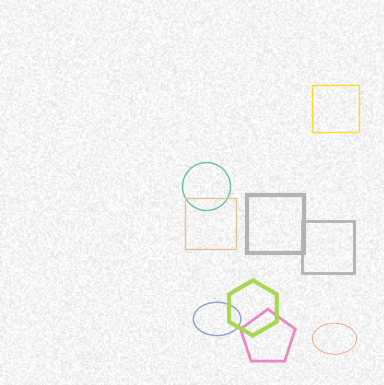[{"shape": "circle", "thickness": 1, "radius": 0.31, "center": [0.536, 0.516]}, {"shape": "oval", "thickness": 0.5, "radius": 0.29, "center": [0.869, 0.12]}, {"shape": "oval", "thickness": 1, "radius": 0.31, "center": [0.564, 0.172]}, {"shape": "pentagon", "thickness": 2, "radius": 0.37, "center": [0.696, 0.122]}, {"shape": "hexagon", "thickness": 3, "radius": 0.36, "center": [0.657, 0.2]}, {"shape": "square", "thickness": 1, "radius": 0.31, "center": [0.872, 0.718]}, {"shape": "square", "thickness": 1, "radius": 0.33, "center": [0.546, 0.42]}, {"shape": "square", "thickness": 2, "radius": 0.34, "center": [0.852, 0.359]}, {"shape": "square", "thickness": 3, "radius": 0.37, "center": [0.716, 0.418]}]